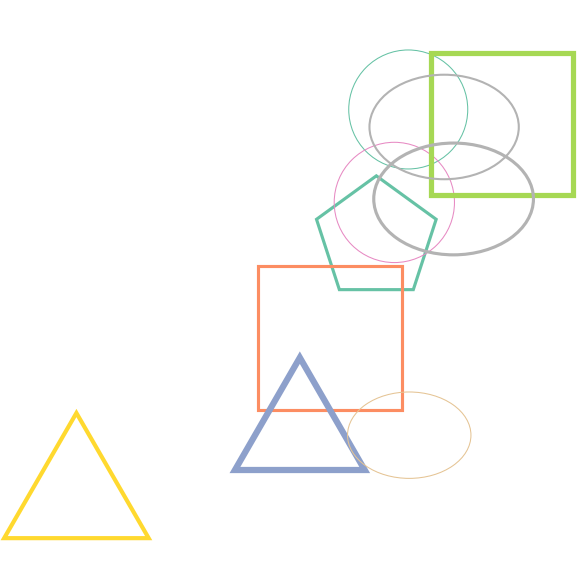[{"shape": "circle", "thickness": 0.5, "radius": 0.52, "center": [0.707, 0.81]}, {"shape": "pentagon", "thickness": 1.5, "radius": 0.54, "center": [0.652, 0.586]}, {"shape": "square", "thickness": 1.5, "radius": 0.63, "center": [0.572, 0.414]}, {"shape": "triangle", "thickness": 3, "radius": 0.65, "center": [0.519, 0.25]}, {"shape": "circle", "thickness": 0.5, "radius": 0.52, "center": [0.683, 0.649]}, {"shape": "square", "thickness": 2.5, "radius": 0.61, "center": [0.869, 0.785]}, {"shape": "triangle", "thickness": 2, "radius": 0.72, "center": [0.132, 0.14]}, {"shape": "oval", "thickness": 0.5, "radius": 0.53, "center": [0.709, 0.246]}, {"shape": "oval", "thickness": 1, "radius": 0.65, "center": [0.769, 0.779]}, {"shape": "oval", "thickness": 1.5, "radius": 0.69, "center": [0.785, 0.655]}]